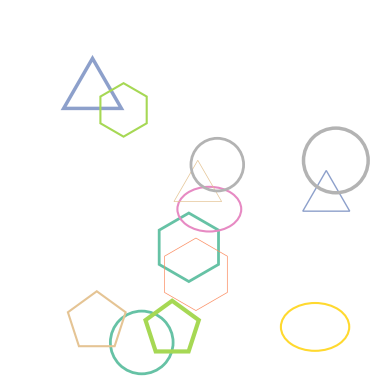[{"shape": "circle", "thickness": 2, "radius": 0.41, "center": [0.368, 0.11]}, {"shape": "hexagon", "thickness": 2, "radius": 0.44, "center": [0.491, 0.358]}, {"shape": "hexagon", "thickness": 0.5, "radius": 0.47, "center": [0.509, 0.287]}, {"shape": "triangle", "thickness": 2.5, "radius": 0.43, "center": [0.24, 0.762]}, {"shape": "triangle", "thickness": 1, "radius": 0.35, "center": [0.847, 0.487]}, {"shape": "oval", "thickness": 1.5, "radius": 0.41, "center": [0.544, 0.457]}, {"shape": "hexagon", "thickness": 1.5, "radius": 0.35, "center": [0.321, 0.714]}, {"shape": "pentagon", "thickness": 3, "radius": 0.36, "center": [0.447, 0.146]}, {"shape": "oval", "thickness": 1.5, "radius": 0.44, "center": [0.818, 0.151]}, {"shape": "pentagon", "thickness": 1.5, "radius": 0.39, "center": [0.251, 0.165]}, {"shape": "triangle", "thickness": 0.5, "radius": 0.36, "center": [0.514, 0.512]}, {"shape": "circle", "thickness": 2.5, "radius": 0.42, "center": [0.872, 0.583]}, {"shape": "circle", "thickness": 2, "radius": 0.34, "center": [0.564, 0.572]}]